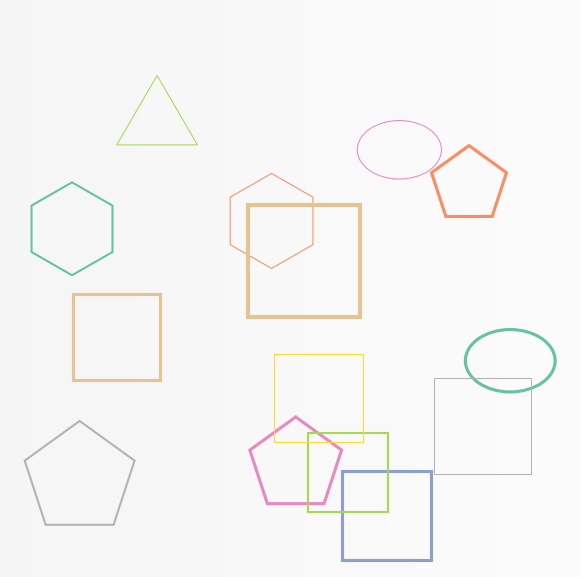[{"shape": "hexagon", "thickness": 1, "radius": 0.4, "center": [0.124, 0.603]}, {"shape": "oval", "thickness": 1.5, "radius": 0.39, "center": [0.878, 0.374]}, {"shape": "pentagon", "thickness": 1.5, "radius": 0.34, "center": [0.807, 0.679]}, {"shape": "hexagon", "thickness": 0.5, "radius": 0.41, "center": [0.467, 0.617]}, {"shape": "square", "thickness": 1.5, "radius": 0.38, "center": [0.664, 0.106]}, {"shape": "pentagon", "thickness": 1.5, "radius": 0.41, "center": [0.509, 0.194]}, {"shape": "oval", "thickness": 0.5, "radius": 0.36, "center": [0.687, 0.74]}, {"shape": "square", "thickness": 1, "radius": 0.35, "center": [0.599, 0.181]}, {"shape": "triangle", "thickness": 0.5, "radius": 0.4, "center": [0.27, 0.788]}, {"shape": "square", "thickness": 0.5, "radius": 0.38, "center": [0.548, 0.31]}, {"shape": "square", "thickness": 1.5, "radius": 0.37, "center": [0.2, 0.416]}, {"shape": "square", "thickness": 2, "radius": 0.48, "center": [0.524, 0.547]}, {"shape": "square", "thickness": 0.5, "radius": 0.42, "center": [0.831, 0.261]}, {"shape": "pentagon", "thickness": 1, "radius": 0.5, "center": [0.137, 0.171]}]